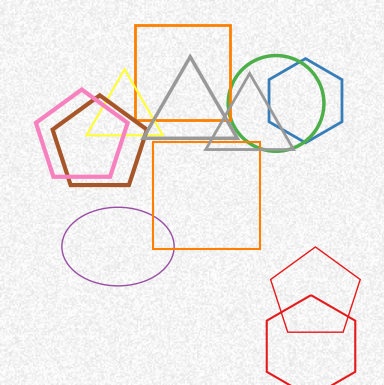[{"shape": "hexagon", "thickness": 1.5, "radius": 0.66, "center": [0.808, 0.101]}, {"shape": "pentagon", "thickness": 1, "radius": 0.61, "center": [0.819, 0.236]}, {"shape": "hexagon", "thickness": 2, "radius": 0.55, "center": [0.794, 0.738]}, {"shape": "circle", "thickness": 2.5, "radius": 0.62, "center": [0.717, 0.731]}, {"shape": "oval", "thickness": 1, "radius": 0.73, "center": [0.306, 0.36]}, {"shape": "square", "thickness": 1.5, "radius": 0.7, "center": [0.536, 0.492]}, {"shape": "square", "thickness": 2, "radius": 0.62, "center": [0.474, 0.812]}, {"shape": "triangle", "thickness": 1.5, "radius": 0.57, "center": [0.324, 0.706]}, {"shape": "pentagon", "thickness": 3, "radius": 0.64, "center": [0.259, 0.624]}, {"shape": "pentagon", "thickness": 3, "radius": 0.63, "center": [0.212, 0.642]}, {"shape": "triangle", "thickness": 2, "radius": 0.66, "center": [0.648, 0.677]}, {"shape": "triangle", "thickness": 2.5, "radius": 0.71, "center": [0.494, 0.711]}]